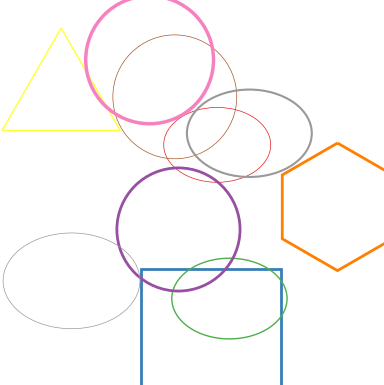[{"shape": "oval", "thickness": 0.5, "radius": 0.69, "center": [0.564, 0.624]}, {"shape": "square", "thickness": 2, "radius": 0.9, "center": [0.548, 0.12]}, {"shape": "oval", "thickness": 1, "radius": 0.75, "center": [0.596, 0.224]}, {"shape": "circle", "thickness": 2, "radius": 0.8, "center": [0.464, 0.404]}, {"shape": "hexagon", "thickness": 2, "radius": 0.83, "center": [0.877, 0.463]}, {"shape": "triangle", "thickness": 1, "radius": 0.89, "center": [0.159, 0.75]}, {"shape": "circle", "thickness": 0.5, "radius": 0.8, "center": [0.454, 0.748]}, {"shape": "circle", "thickness": 2.5, "radius": 0.83, "center": [0.389, 0.845]}, {"shape": "oval", "thickness": 0.5, "radius": 0.89, "center": [0.186, 0.271]}, {"shape": "oval", "thickness": 1.5, "radius": 0.81, "center": [0.648, 0.654]}]